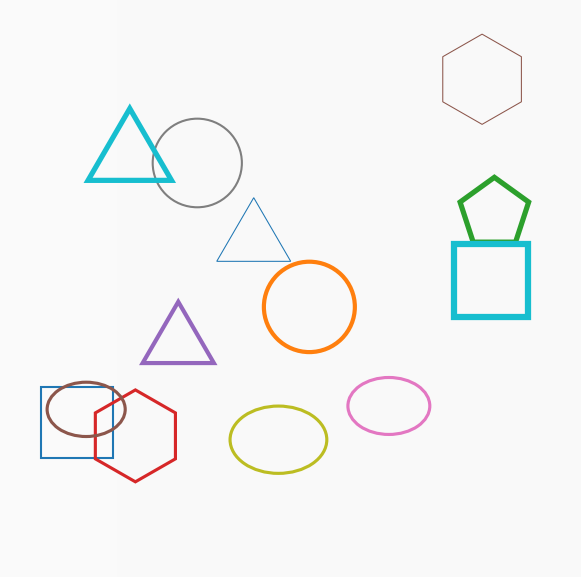[{"shape": "triangle", "thickness": 0.5, "radius": 0.37, "center": [0.437, 0.583]}, {"shape": "square", "thickness": 1, "radius": 0.31, "center": [0.132, 0.267]}, {"shape": "circle", "thickness": 2, "radius": 0.39, "center": [0.532, 0.468]}, {"shape": "pentagon", "thickness": 2.5, "radius": 0.31, "center": [0.851, 0.63]}, {"shape": "hexagon", "thickness": 1.5, "radius": 0.4, "center": [0.233, 0.244]}, {"shape": "triangle", "thickness": 2, "radius": 0.35, "center": [0.307, 0.406]}, {"shape": "hexagon", "thickness": 0.5, "radius": 0.39, "center": [0.829, 0.862]}, {"shape": "oval", "thickness": 1.5, "radius": 0.34, "center": [0.148, 0.29]}, {"shape": "oval", "thickness": 1.5, "radius": 0.35, "center": [0.669, 0.296]}, {"shape": "circle", "thickness": 1, "radius": 0.38, "center": [0.339, 0.717]}, {"shape": "oval", "thickness": 1.5, "radius": 0.42, "center": [0.479, 0.238]}, {"shape": "triangle", "thickness": 2.5, "radius": 0.41, "center": [0.223, 0.728]}, {"shape": "square", "thickness": 3, "radius": 0.32, "center": [0.845, 0.513]}]